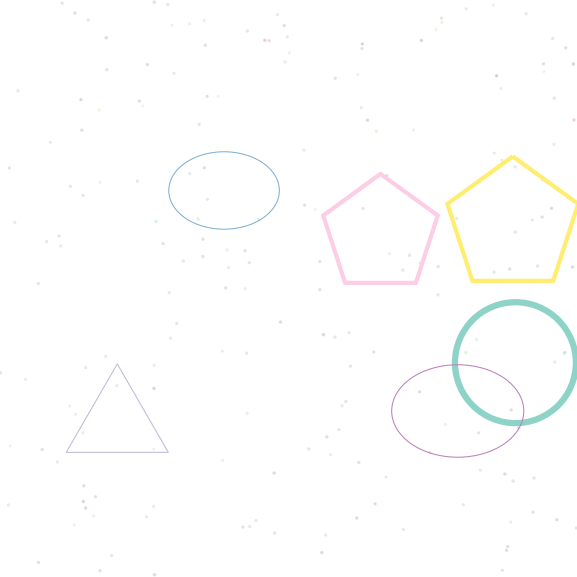[{"shape": "circle", "thickness": 3, "radius": 0.52, "center": [0.893, 0.371]}, {"shape": "triangle", "thickness": 0.5, "radius": 0.51, "center": [0.203, 0.267]}, {"shape": "oval", "thickness": 0.5, "radius": 0.48, "center": [0.388, 0.669]}, {"shape": "pentagon", "thickness": 2, "radius": 0.52, "center": [0.659, 0.594]}, {"shape": "oval", "thickness": 0.5, "radius": 0.57, "center": [0.793, 0.287]}, {"shape": "pentagon", "thickness": 2, "radius": 0.6, "center": [0.888, 0.609]}]